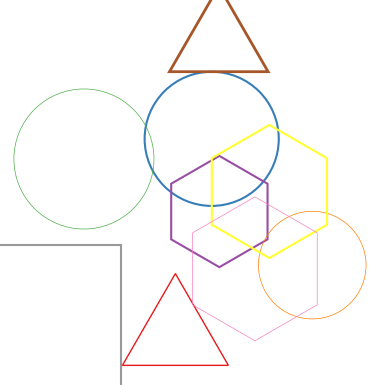[{"shape": "triangle", "thickness": 1, "radius": 0.79, "center": [0.456, 0.13]}, {"shape": "circle", "thickness": 1.5, "radius": 0.87, "center": [0.55, 0.639]}, {"shape": "circle", "thickness": 0.5, "radius": 0.91, "center": [0.218, 0.587]}, {"shape": "hexagon", "thickness": 1.5, "radius": 0.72, "center": [0.57, 0.451]}, {"shape": "circle", "thickness": 0.5, "radius": 0.7, "center": [0.811, 0.311]}, {"shape": "hexagon", "thickness": 1.5, "radius": 0.86, "center": [0.7, 0.503]}, {"shape": "triangle", "thickness": 2, "radius": 0.74, "center": [0.568, 0.888]}, {"shape": "hexagon", "thickness": 0.5, "radius": 0.93, "center": [0.662, 0.302]}, {"shape": "square", "thickness": 1.5, "radius": 0.98, "center": [0.119, 0.169]}]